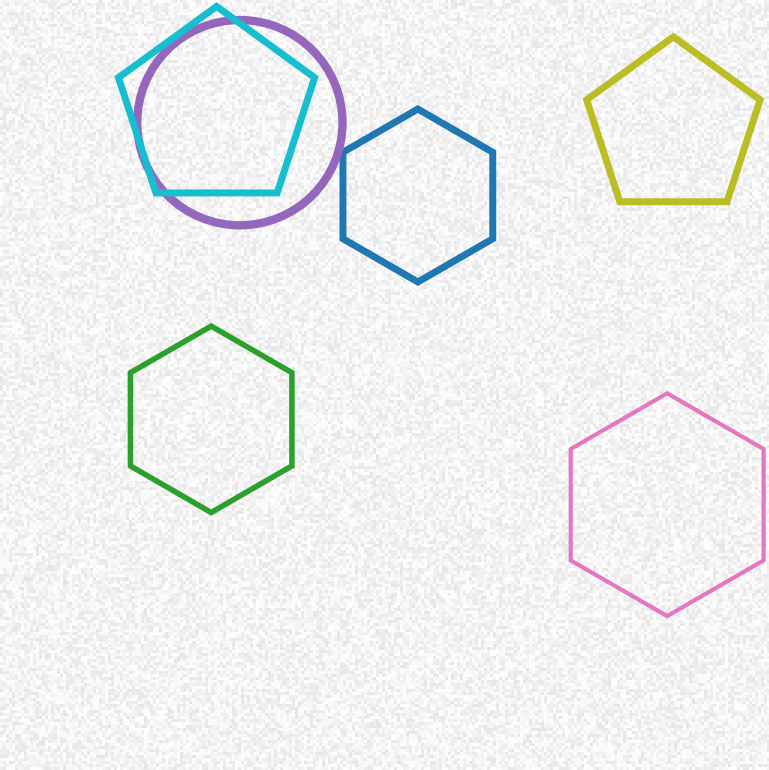[{"shape": "hexagon", "thickness": 2.5, "radius": 0.56, "center": [0.543, 0.746]}, {"shape": "hexagon", "thickness": 2, "radius": 0.61, "center": [0.274, 0.455]}, {"shape": "circle", "thickness": 3, "radius": 0.67, "center": [0.312, 0.841]}, {"shape": "hexagon", "thickness": 1.5, "radius": 0.72, "center": [0.866, 0.345]}, {"shape": "pentagon", "thickness": 2.5, "radius": 0.59, "center": [0.875, 0.834]}, {"shape": "pentagon", "thickness": 2.5, "radius": 0.67, "center": [0.281, 0.858]}]